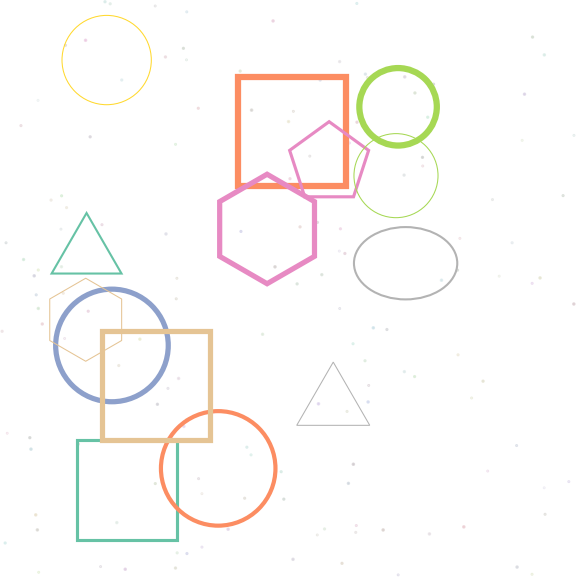[{"shape": "square", "thickness": 1.5, "radius": 0.44, "center": [0.22, 0.151]}, {"shape": "triangle", "thickness": 1, "radius": 0.35, "center": [0.15, 0.56]}, {"shape": "circle", "thickness": 2, "radius": 0.5, "center": [0.378, 0.188]}, {"shape": "square", "thickness": 3, "radius": 0.47, "center": [0.505, 0.771]}, {"shape": "circle", "thickness": 2.5, "radius": 0.49, "center": [0.194, 0.401]}, {"shape": "hexagon", "thickness": 2.5, "radius": 0.47, "center": [0.462, 0.603]}, {"shape": "pentagon", "thickness": 1.5, "radius": 0.36, "center": [0.57, 0.717]}, {"shape": "circle", "thickness": 0.5, "radius": 0.36, "center": [0.686, 0.695]}, {"shape": "circle", "thickness": 3, "radius": 0.34, "center": [0.689, 0.814]}, {"shape": "circle", "thickness": 0.5, "radius": 0.39, "center": [0.185, 0.895]}, {"shape": "square", "thickness": 2.5, "radius": 0.47, "center": [0.27, 0.332]}, {"shape": "hexagon", "thickness": 0.5, "radius": 0.36, "center": [0.148, 0.445]}, {"shape": "triangle", "thickness": 0.5, "radius": 0.37, "center": [0.577, 0.299]}, {"shape": "oval", "thickness": 1, "radius": 0.45, "center": [0.702, 0.543]}]